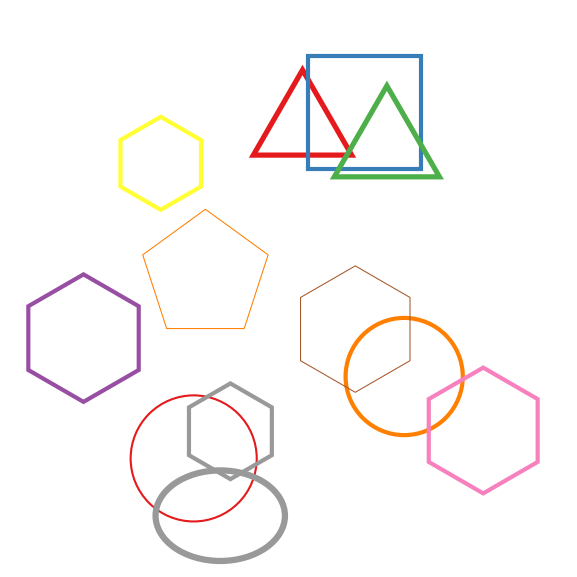[{"shape": "circle", "thickness": 1, "radius": 0.55, "center": [0.335, 0.205]}, {"shape": "triangle", "thickness": 2.5, "radius": 0.49, "center": [0.524, 0.78]}, {"shape": "square", "thickness": 2, "radius": 0.49, "center": [0.631, 0.805]}, {"shape": "triangle", "thickness": 2.5, "radius": 0.53, "center": [0.67, 0.745]}, {"shape": "hexagon", "thickness": 2, "radius": 0.55, "center": [0.145, 0.414]}, {"shape": "pentagon", "thickness": 0.5, "radius": 0.57, "center": [0.356, 0.523]}, {"shape": "circle", "thickness": 2, "radius": 0.51, "center": [0.7, 0.347]}, {"shape": "hexagon", "thickness": 2, "radius": 0.4, "center": [0.278, 0.716]}, {"shape": "hexagon", "thickness": 0.5, "radius": 0.55, "center": [0.615, 0.429]}, {"shape": "hexagon", "thickness": 2, "radius": 0.54, "center": [0.837, 0.254]}, {"shape": "oval", "thickness": 3, "radius": 0.56, "center": [0.381, 0.106]}, {"shape": "hexagon", "thickness": 2, "radius": 0.41, "center": [0.399, 0.252]}]